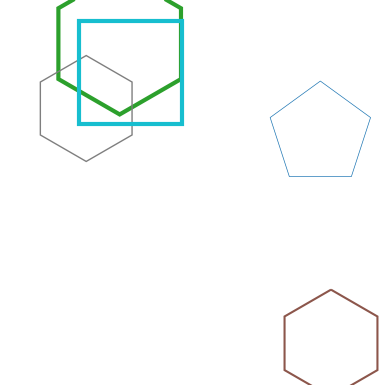[{"shape": "pentagon", "thickness": 0.5, "radius": 0.69, "center": [0.832, 0.652]}, {"shape": "hexagon", "thickness": 3, "radius": 0.92, "center": [0.311, 0.887]}, {"shape": "hexagon", "thickness": 1.5, "radius": 0.7, "center": [0.86, 0.108]}, {"shape": "hexagon", "thickness": 1, "radius": 0.69, "center": [0.224, 0.718]}, {"shape": "square", "thickness": 3, "radius": 0.67, "center": [0.338, 0.811]}]